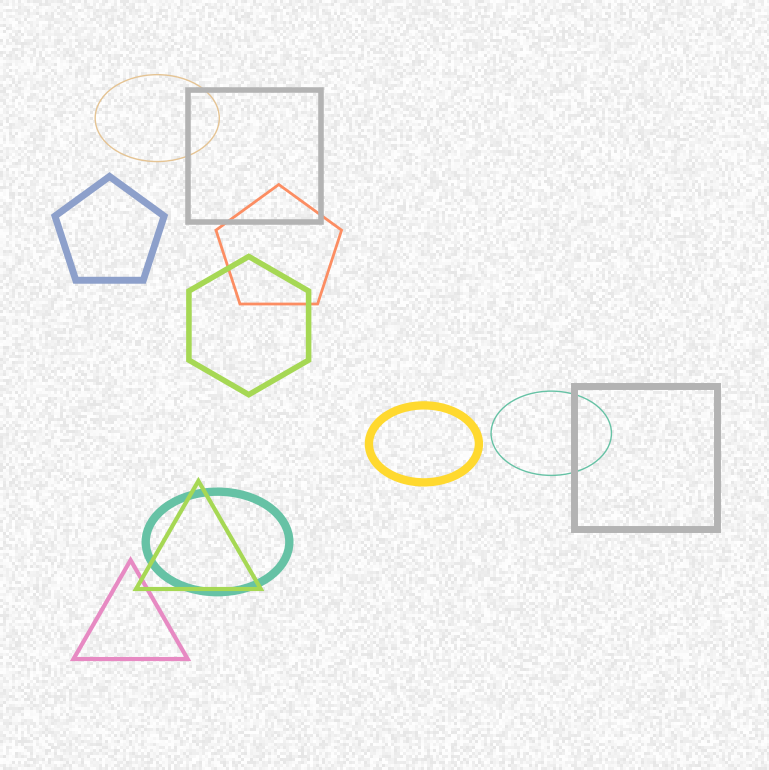[{"shape": "oval", "thickness": 3, "radius": 0.47, "center": [0.283, 0.296]}, {"shape": "oval", "thickness": 0.5, "radius": 0.39, "center": [0.716, 0.437]}, {"shape": "pentagon", "thickness": 1, "radius": 0.43, "center": [0.362, 0.675]}, {"shape": "pentagon", "thickness": 2.5, "radius": 0.37, "center": [0.142, 0.696]}, {"shape": "triangle", "thickness": 1.5, "radius": 0.43, "center": [0.17, 0.187]}, {"shape": "hexagon", "thickness": 2, "radius": 0.45, "center": [0.323, 0.577]}, {"shape": "triangle", "thickness": 1.5, "radius": 0.47, "center": [0.258, 0.282]}, {"shape": "oval", "thickness": 3, "radius": 0.36, "center": [0.551, 0.424]}, {"shape": "oval", "thickness": 0.5, "radius": 0.4, "center": [0.204, 0.847]}, {"shape": "square", "thickness": 2, "radius": 0.43, "center": [0.331, 0.797]}, {"shape": "square", "thickness": 2.5, "radius": 0.46, "center": [0.839, 0.405]}]